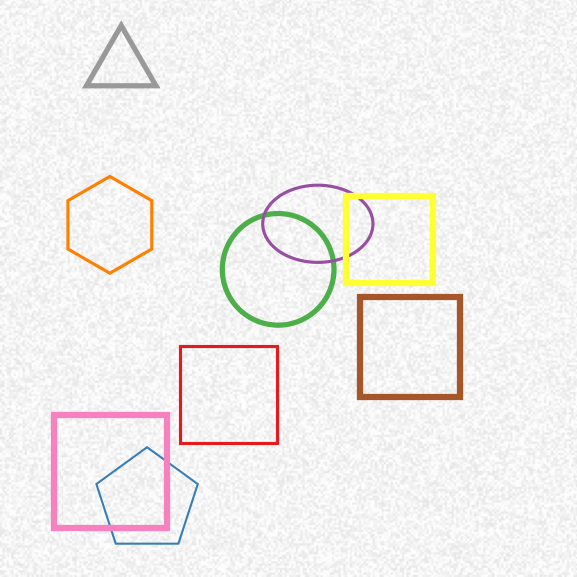[{"shape": "square", "thickness": 1.5, "radius": 0.42, "center": [0.396, 0.316]}, {"shape": "pentagon", "thickness": 1, "radius": 0.46, "center": [0.255, 0.132]}, {"shape": "circle", "thickness": 2.5, "radius": 0.48, "center": [0.482, 0.533]}, {"shape": "oval", "thickness": 1.5, "radius": 0.48, "center": [0.55, 0.612]}, {"shape": "hexagon", "thickness": 1.5, "radius": 0.42, "center": [0.19, 0.61]}, {"shape": "square", "thickness": 3, "radius": 0.38, "center": [0.674, 0.584]}, {"shape": "square", "thickness": 3, "radius": 0.44, "center": [0.71, 0.398]}, {"shape": "square", "thickness": 3, "radius": 0.49, "center": [0.191, 0.183]}, {"shape": "triangle", "thickness": 2.5, "radius": 0.35, "center": [0.21, 0.885]}]